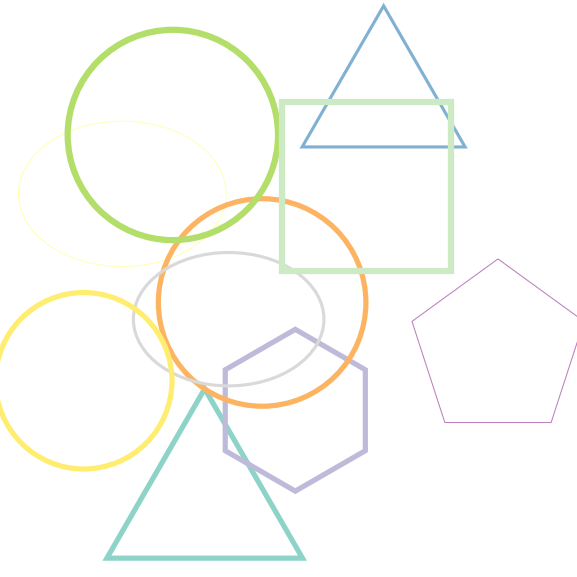[{"shape": "triangle", "thickness": 2.5, "radius": 0.98, "center": [0.354, 0.13]}, {"shape": "oval", "thickness": 0.5, "radius": 0.9, "center": [0.212, 0.664]}, {"shape": "hexagon", "thickness": 2.5, "radius": 0.7, "center": [0.511, 0.289]}, {"shape": "triangle", "thickness": 1.5, "radius": 0.81, "center": [0.664, 0.826]}, {"shape": "circle", "thickness": 2.5, "radius": 0.9, "center": [0.454, 0.475]}, {"shape": "circle", "thickness": 3, "radius": 0.91, "center": [0.299, 0.765]}, {"shape": "oval", "thickness": 1.5, "radius": 0.82, "center": [0.396, 0.446]}, {"shape": "pentagon", "thickness": 0.5, "radius": 0.78, "center": [0.862, 0.394]}, {"shape": "square", "thickness": 3, "radius": 0.73, "center": [0.634, 0.676]}, {"shape": "circle", "thickness": 2.5, "radius": 0.76, "center": [0.145, 0.34]}]